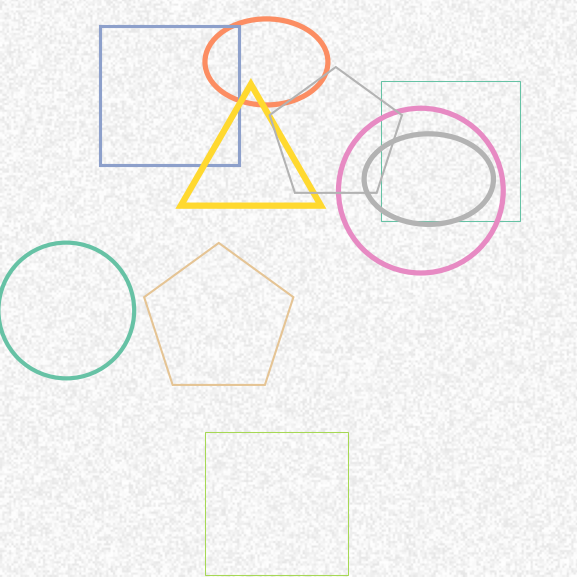[{"shape": "square", "thickness": 0.5, "radius": 0.6, "center": [0.78, 0.737]}, {"shape": "circle", "thickness": 2, "radius": 0.59, "center": [0.115, 0.461]}, {"shape": "oval", "thickness": 2.5, "radius": 0.53, "center": [0.461, 0.892]}, {"shape": "square", "thickness": 1.5, "radius": 0.6, "center": [0.294, 0.834]}, {"shape": "circle", "thickness": 2.5, "radius": 0.71, "center": [0.729, 0.669]}, {"shape": "square", "thickness": 0.5, "radius": 0.62, "center": [0.479, 0.128]}, {"shape": "triangle", "thickness": 3, "radius": 0.7, "center": [0.434, 0.713]}, {"shape": "pentagon", "thickness": 1, "radius": 0.68, "center": [0.379, 0.443]}, {"shape": "oval", "thickness": 2.5, "radius": 0.56, "center": [0.743, 0.689]}, {"shape": "pentagon", "thickness": 1, "radius": 0.6, "center": [0.581, 0.763]}]